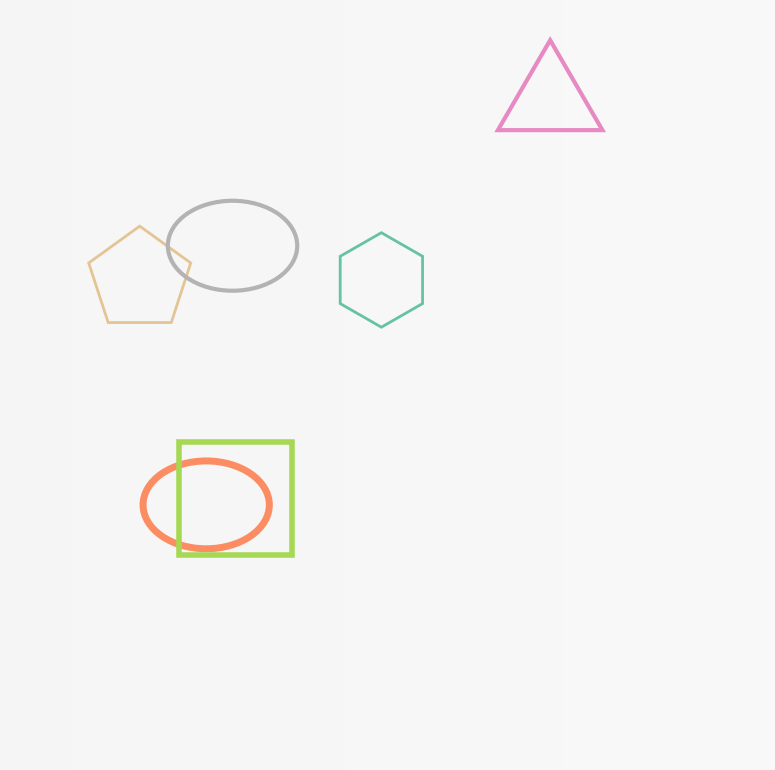[{"shape": "hexagon", "thickness": 1, "radius": 0.31, "center": [0.492, 0.636]}, {"shape": "oval", "thickness": 2.5, "radius": 0.41, "center": [0.266, 0.344]}, {"shape": "triangle", "thickness": 1.5, "radius": 0.39, "center": [0.71, 0.87]}, {"shape": "square", "thickness": 2, "radius": 0.37, "center": [0.304, 0.353]}, {"shape": "pentagon", "thickness": 1, "radius": 0.35, "center": [0.18, 0.637]}, {"shape": "oval", "thickness": 1.5, "radius": 0.42, "center": [0.3, 0.681]}]